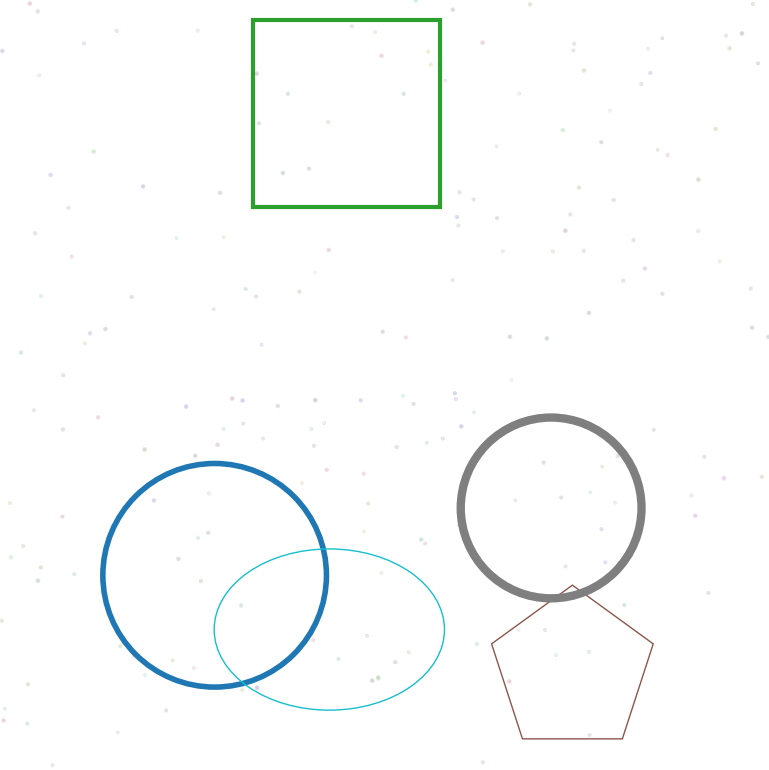[{"shape": "circle", "thickness": 2, "radius": 0.73, "center": [0.279, 0.253]}, {"shape": "square", "thickness": 1.5, "radius": 0.61, "center": [0.45, 0.853]}, {"shape": "pentagon", "thickness": 0.5, "radius": 0.55, "center": [0.743, 0.13]}, {"shape": "circle", "thickness": 3, "radius": 0.59, "center": [0.716, 0.34]}, {"shape": "oval", "thickness": 0.5, "radius": 0.75, "center": [0.428, 0.182]}]